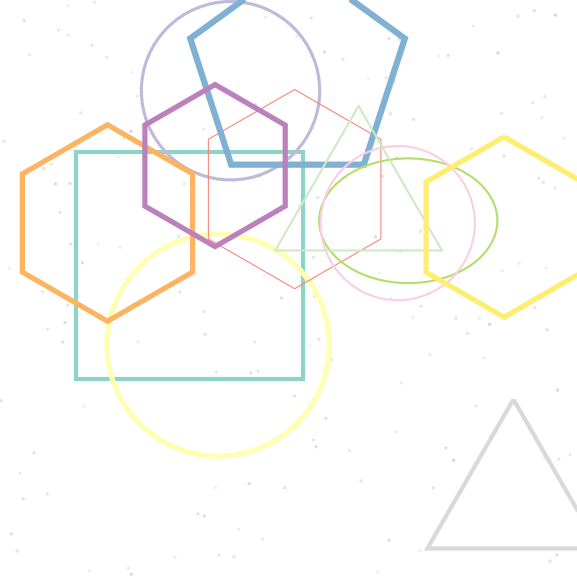[{"shape": "square", "thickness": 2, "radius": 0.98, "center": [0.328, 0.54]}, {"shape": "circle", "thickness": 2.5, "radius": 0.96, "center": [0.378, 0.402]}, {"shape": "circle", "thickness": 1.5, "radius": 0.77, "center": [0.399, 0.842]}, {"shape": "hexagon", "thickness": 0.5, "radius": 0.86, "center": [0.51, 0.672]}, {"shape": "pentagon", "thickness": 3, "radius": 0.98, "center": [0.515, 0.872]}, {"shape": "hexagon", "thickness": 2.5, "radius": 0.85, "center": [0.186, 0.613]}, {"shape": "oval", "thickness": 1, "radius": 0.77, "center": [0.707, 0.617]}, {"shape": "circle", "thickness": 1, "radius": 0.67, "center": [0.689, 0.613]}, {"shape": "triangle", "thickness": 2, "radius": 0.86, "center": [0.889, 0.135]}, {"shape": "hexagon", "thickness": 2.5, "radius": 0.7, "center": [0.372, 0.712]}, {"shape": "triangle", "thickness": 1, "radius": 0.83, "center": [0.621, 0.649]}, {"shape": "hexagon", "thickness": 2.5, "radius": 0.78, "center": [0.873, 0.606]}]